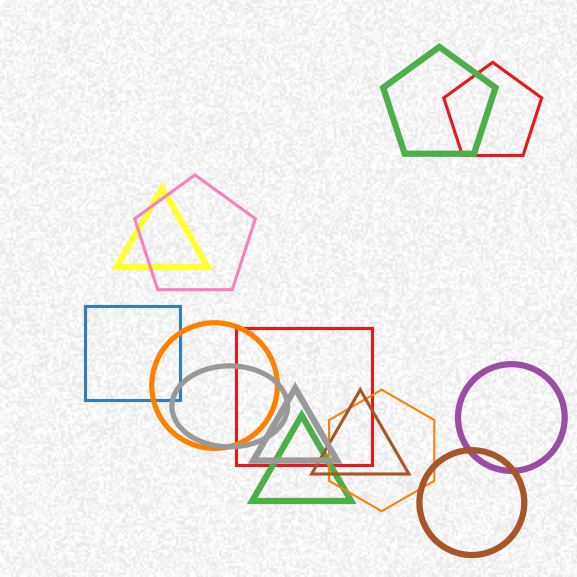[{"shape": "square", "thickness": 1.5, "radius": 0.59, "center": [0.526, 0.312]}, {"shape": "pentagon", "thickness": 1.5, "radius": 0.45, "center": [0.853, 0.802]}, {"shape": "square", "thickness": 1.5, "radius": 0.41, "center": [0.23, 0.388]}, {"shape": "triangle", "thickness": 3, "radius": 0.49, "center": [0.522, 0.181]}, {"shape": "pentagon", "thickness": 3, "radius": 0.51, "center": [0.761, 0.816]}, {"shape": "circle", "thickness": 3, "radius": 0.46, "center": [0.885, 0.276]}, {"shape": "hexagon", "thickness": 1, "radius": 0.53, "center": [0.661, 0.219]}, {"shape": "circle", "thickness": 2.5, "radius": 0.54, "center": [0.372, 0.331]}, {"shape": "triangle", "thickness": 3, "radius": 0.46, "center": [0.281, 0.582]}, {"shape": "triangle", "thickness": 1.5, "radius": 0.49, "center": [0.624, 0.227]}, {"shape": "circle", "thickness": 3, "radius": 0.45, "center": [0.817, 0.129]}, {"shape": "pentagon", "thickness": 1.5, "radius": 0.55, "center": [0.338, 0.586]}, {"shape": "oval", "thickness": 2.5, "radius": 0.5, "center": [0.398, 0.296]}, {"shape": "triangle", "thickness": 3, "radius": 0.42, "center": [0.511, 0.244]}]